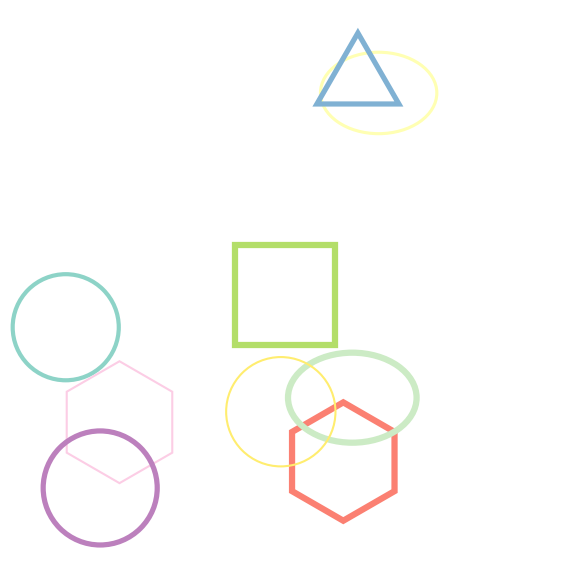[{"shape": "circle", "thickness": 2, "radius": 0.46, "center": [0.114, 0.432]}, {"shape": "oval", "thickness": 1.5, "radius": 0.5, "center": [0.656, 0.838]}, {"shape": "hexagon", "thickness": 3, "radius": 0.51, "center": [0.594, 0.2]}, {"shape": "triangle", "thickness": 2.5, "radius": 0.41, "center": [0.62, 0.86]}, {"shape": "square", "thickness": 3, "radius": 0.43, "center": [0.493, 0.488]}, {"shape": "hexagon", "thickness": 1, "radius": 0.53, "center": [0.207, 0.268]}, {"shape": "circle", "thickness": 2.5, "radius": 0.49, "center": [0.174, 0.154]}, {"shape": "oval", "thickness": 3, "radius": 0.56, "center": [0.61, 0.311]}, {"shape": "circle", "thickness": 1, "radius": 0.47, "center": [0.486, 0.286]}]